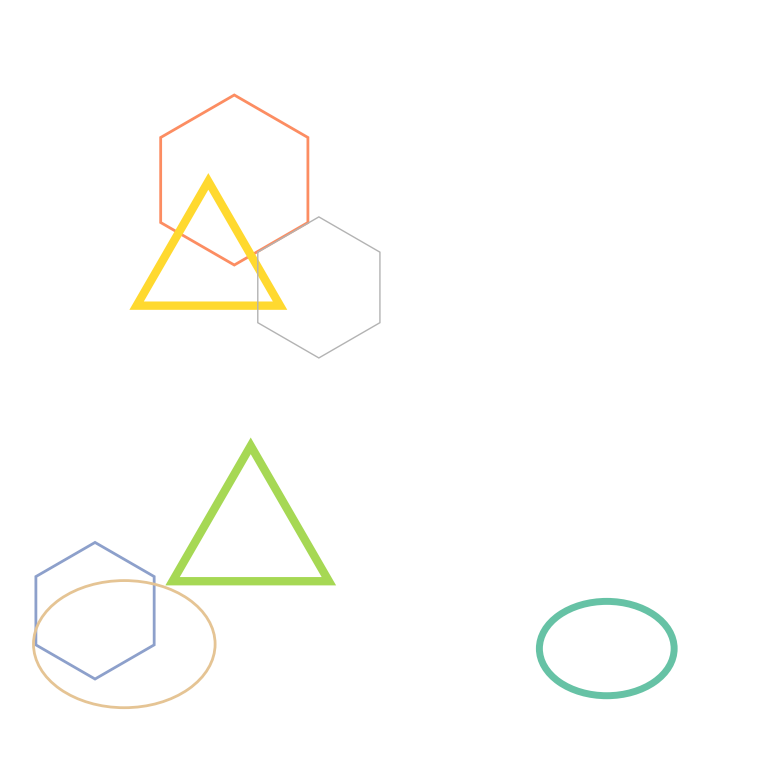[{"shape": "oval", "thickness": 2.5, "radius": 0.44, "center": [0.788, 0.158]}, {"shape": "hexagon", "thickness": 1, "radius": 0.55, "center": [0.304, 0.766]}, {"shape": "hexagon", "thickness": 1, "radius": 0.44, "center": [0.123, 0.207]}, {"shape": "triangle", "thickness": 3, "radius": 0.59, "center": [0.326, 0.304]}, {"shape": "triangle", "thickness": 3, "radius": 0.54, "center": [0.271, 0.657]}, {"shape": "oval", "thickness": 1, "radius": 0.59, "center": [0.161, 0.163]}, {"shape": "hexagon", "thickness": 0.5, "radius": 0.46, "center": [0.414, 0.627]}]